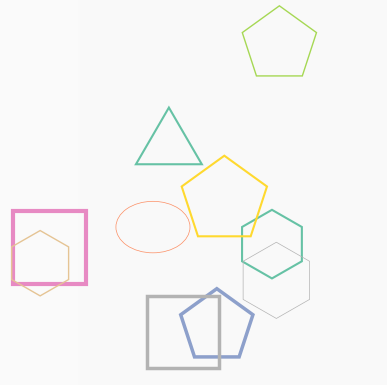[{"shape": "hexagon", "thickness": 1.5, "radius": 0.45, "center": [0.702, 0.366]}, {"shape": "triangle", "thickness": 1.5, "radius": 0.49, "center": [0.436, 0.622]}, {"shape": "oval", "thickness": 0.5, "radius": 0.48, "center": [0.395, 0.41]}, {"shape": "pentagon", "thickness": 2.5, "radius": 0.49, "center": [0.56, 0.152]}, {"shape": "square", "thickness": 3, "radius": 0.47, "center": [0.127, 0.358]}, {"shape": "pentagon", "thickness": 1, "radius": 0.5, "center": [0.721, 0.884]}, {"shape": "pentagon", "thickness": 1.5, "radius": 0.58, "center": [0.579, 0.48]}, {"shape": "hexagon", "thickness": 1, "radius": 0.42, "center": [0.104, 0.316]}, {"shape": "square", "thickness": 2.5, "radius": 0.47, "center": [0.472, 0.138]}, {"shape": "hexagon", "thickness": 0.5, "radius": 0.5, "center": [0.713, 0.272]}]